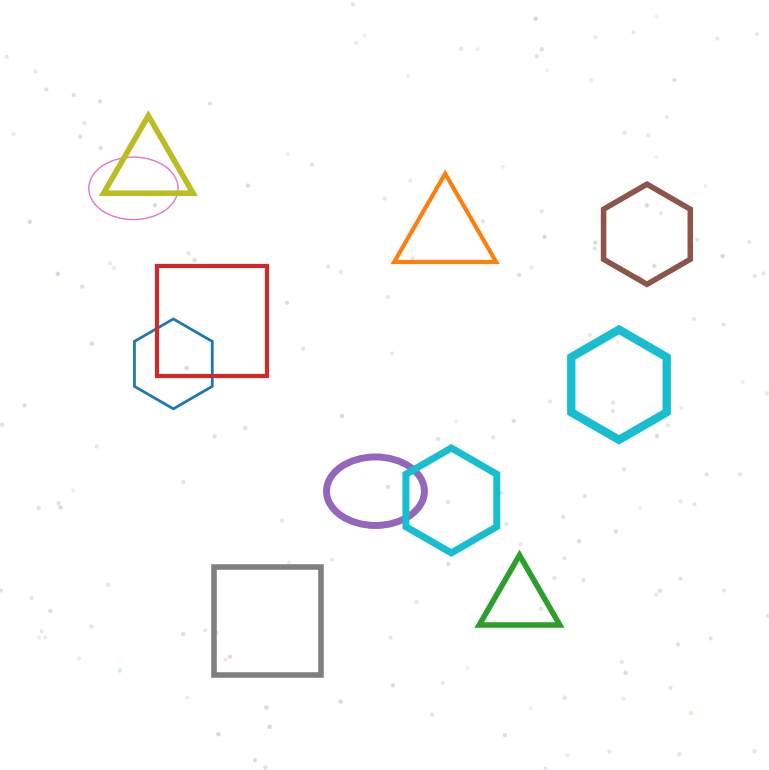[{"shape": "hexagon", "thickness": 1, "radius": 0.29, "center": [0.225, 0.527]}, {"shape": "triangle", "thickness": 1.5, "radius": 0.38, "center": [0.578, 0.698]}, {"shape": "triangle", "thickness": 2, "radius": 0.3, "center": [0.675, 0.219]}, {"shape": "square", "thickness": 1.5, "radius": 0.36, "center": [0.275, 0.583]}, {"shape": "oval", "thickness": 2.5, "radius": 0.32, "center": [0.488, 0.362]}, {"shape": "hexagon", "thickness": 2, "radius": 0.33, "center": [0.84, 0.696]}, {"shape": "oval", "thickness": 0.5, "radius": 0.29, "center": [0.173, 0.755]}, {"shape": "square", "thickness": 2, "radius": 0.35, "center": [0.347, 0.193]}, {"shape": "triangle", "thickness": 2, "radius": 0.34, "center": [0.193, 0.783]}, {"shape": "hexagon", "thickness": 3, "radius": 0.36, "center": [0.804, 0.5]}, {"shape": "hexagon", "thickness": 2.5, "radius": 0.34, "center": [0.586, 0.35]}]